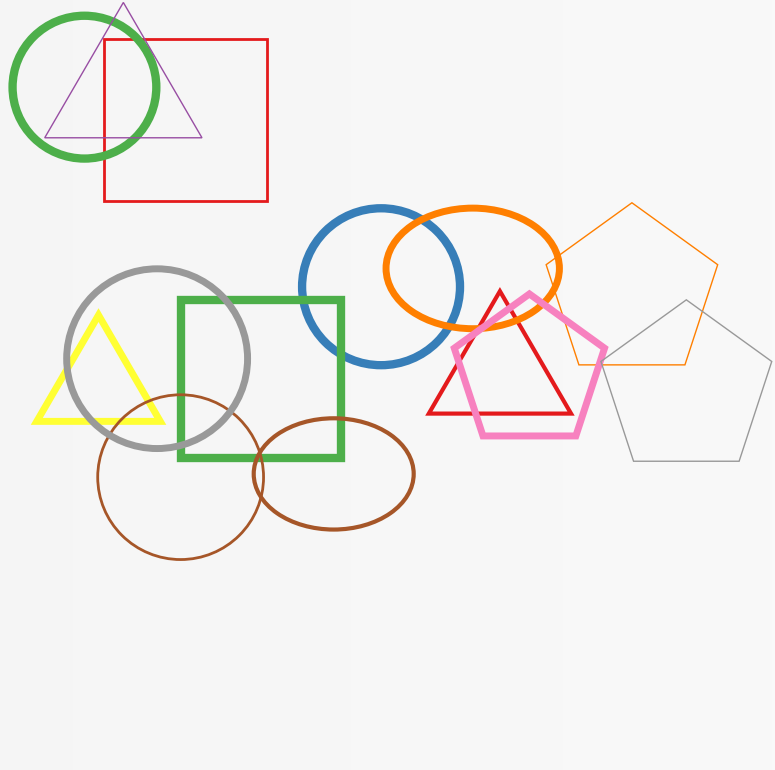[{"shape": "triangle", "thickness": 1.5, "radius": 0.53, "center": [0.645, 0.516]}, {"shape": "square", "thickness": 1, "radius": 0.53, "center": [0.239, 0.844]}, {"shape": "circle", "thickness": 3, "radius": 0.51, "center": [0.492, 0.628]}, {"shape": "square", "thickness": 3, "radius": 0.51, "center": [0.337, 0.508]}, {"shape": "circle", "thickness": 3, "radius": 0.46, "center": [0.109, 0.887]}, {"shape": "triangle", "thickness": 0.5, "radius": 0.59, "center": [0.159, 0.88]}, {"shape": "oval", "thickness": 2.5, "radius": 0.56, "center": [0.61, 0.651]}, {"shape": "pentagon", "thickness": 0.5, "radius": 0.58, "center": [0.815, 0.62]}, {"shape": "triangle", "thickness": 2.5, "radius": 0.46, "center": [0.127, 0.499]}, {"shape": "circle", "thickness": 1, "radius": 0.53, "center": [0.233, 0.38]}, {"shape": "oval", "thickness": 1.5, "radius": 0.52, "center": [0.431, 0.385]}, {"shape": "pentagon", "thickness": 2.5, "radius": 0.51, "center": [0.683, 0.516]}, {"shape": "circle", "thickness": 2.5, "radius": 0.58, "center": [0.203, 0.534]}, {"shape": "pentagon", "thickness": 0.5, "radius": 0.58, "center": [0.886, 0.495]}]